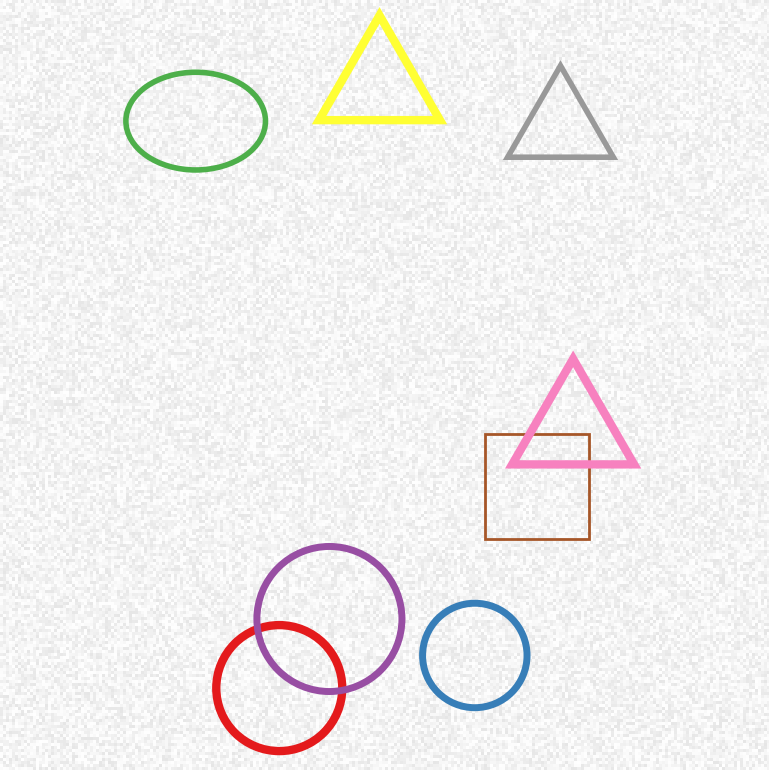[{"shape": "circle", "thickness": 3, "radius": 0.41, "center": [0.363, 0.106]}, {"shape": "circle", "thickness": 2.5, "radius": 0.34, "center": [0.617, 0.149]}, {"shape": "oval", "thickness": 2, "radius": 0.45, "center": [0.254, 0.843]}, {"shape": "circle", "thickness": 2.5, "radius": 0.47, "center": [0.428, 0.196]}, {"shape": "triangle", "thickness": 3, "radius": 0.45, "center": [0.493, 0.889]}, {"shape": "square", "thickness": 1, "radius": 0.34, "center": [0.697, 0.368]}, {"shape": "triangle", "thickness": 3, "radius": 0.46, "center": [0.744, 0.443]}, {"shape": "triangle", "thickness": 2, "radius": 0.4, "center": [0.728, 0.835]}]